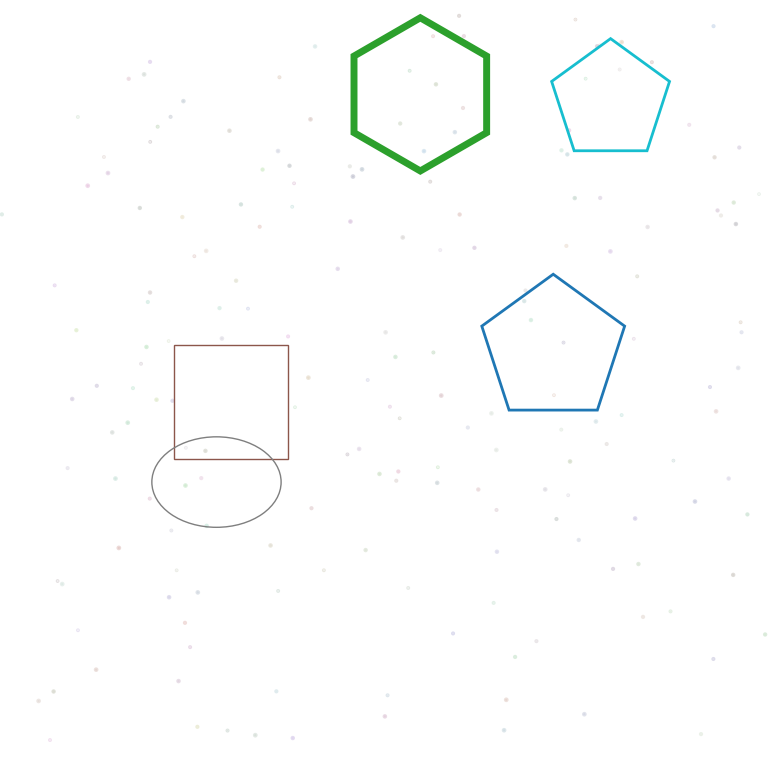[{"shape": "pentagon", "thickness": 1, "radius": 0.49, "center": [0.718, 0.546]}, {"shape": "hexagon", "thickness": 2.5, "radius": 0.5, "center": [0.546, 0.877]}, {"shape": "square", "thickness": 0.5, "radius": 0.37, "center": [0.3, 0.478]}, {"shape": "oval", "thickness": 0.5, "radius": 0.42, "center": [0.281, 0.374]}, {"shape": "pentagon", "thickness": 1, "radius": 0.4, "center": [0.793, 0.869]}]